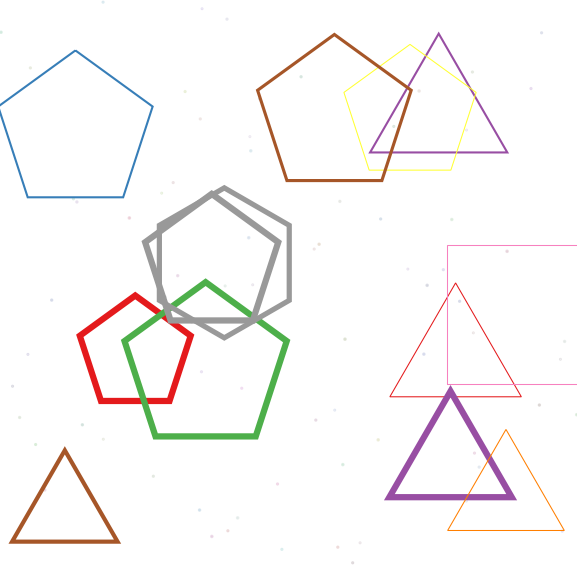[{"shape": "pentagon", "thickness": 3, "radius": 0.5, "center": [0.234, 0.386]}, {"shape": "triangle", "thickness": 0.5, "radius": 0.66, "center": [0.789, 0.378]}, {"shape": "pentagon", "thickness": 1, "radius": 0.7, "center": [0.131, 0.771]}, {"shape": "pentagon", "thickness": 3, "radius": 0.74, "center": [0.356, 0.363]}, {"shape": "triangle", "thickness": 1, "radius": 0.69, "center": [0.76, 0.804]}, {"shape": "triangle", "thickness": 3, "radius": 0.61, "center": [0.78, 0.199]}, {"shape": "triangle", "thickness": 0.5, "radius": 0.58, "center": [0.876, 0.139]}, {"shape": "pentagon", "thickness": 0.5, "radius": 0.6, "center": [0.71, 0.802]}, {"shape": "pentagon", "thickness": 1.5, "radius": 0.7, "center": [0.579, 0.8]}, {"shape": "triangle", "thickness": 2, "radius": 0.53, "center": [0.112, 0.114]}, {"shape": "square", "thickness": 0.5, "radius": 0.6, "center": [0.894, 0.454]}, {"shape": "hexagon", "thickness": 2.5, "radius": 0.65, "center": [0.388, 0.544]}, {"shape": "pentagon", "thickness": 3, "radius": 0.61, "center": [0.367, 0.542]}]